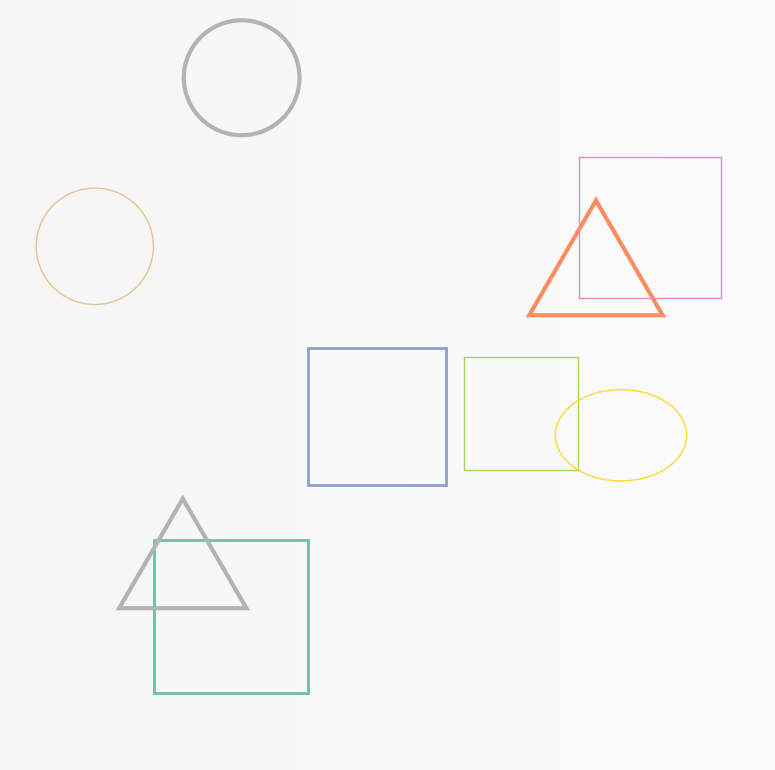[{"shape": "square", "thickness": 1, "radius": 0.5, "center": [0.298, 0.199]}, {"shape": "triangle", "thickness": 1.5, "radius": 0.5, "center": [0.769, 0.64]}, {"shape": "square", "thickness": 1, "radius": 0.44, "center": [0.486, 0.459]}, {"shape": "square", "thickness": 0.5, "radius": 0.46, "center": [0.839, 0.705]}, {"shape": "square", "thickness": 0.5, "radius": 0.37, "center": [0.672, 0.463]}, {"shape": "oval", "thickness": 0.5, "radius": 0.42, "center": [0.801, 0.435]}, {"shape": "circle", "thickness": 0.5, "radius": 0.38, "center": [0.122, 0.68]}, {"shape": "circle", "thickness": 1.5, "radius": 0.37, "center": [0.312, 0.899]}, {"shape": "triangle", "thickness": 1.5, "radius": 0.47, "center": [0.236, 0.258]}]